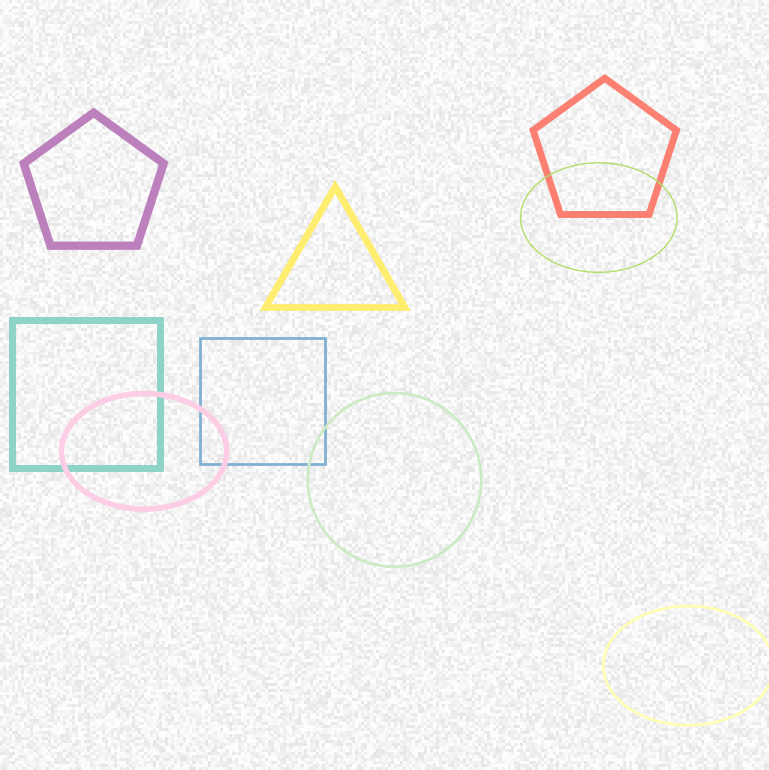[{"shape": "square", "thickness": 2.5, "radius": 0.48, "center": [0.112, 0.488]}, {"shape": "oval", "thickness": 1, "radius": 0.55, "center": [0.894, 0.136]}, {"shape": "pentagon", "thickness": 2.5, "radius": 0.49, "center": [0.785, 0.801]}, {"shape": "square", "thickness": 1, "radius": 0.41, "center": [0.341, 0.479]}, {"shape": "oval", "thickness": 0.5, "radius": 0.51, "center": [0.778, 0.717]}, {"shape": "oval", "thickness": 2, "radius": 0.54, "center": [0.187, 0.414]}, {"shape": "pentagon", "thickness": 3, "radius": 0.48, "center": [0.122, 0.758]}, {"shape": "circle", "thickness": 1, "radius": 0.56, "center": [0.512, 0.377]}, {"shape": "triangle", "thickness": 2.5, "radius": 0.52, "center": [0.435, 0.653]}]